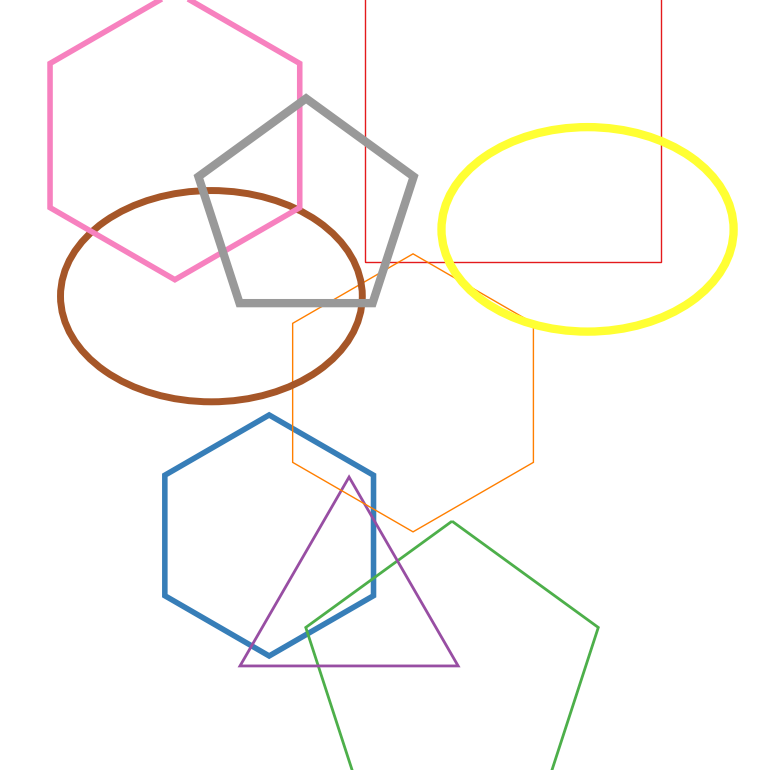[{"shape": "square", "thickness": 0.5, "radius": 0.96, "center": [0.666, 0.852]}, {"shape": "hexagon", "thickness": 2, "radius": 0.78, "center": [0.35, 0.305]}, {"shape": "pentagon", "thickness": 1, "radius": 1.0, "center": [0.587, 0.123]}, {"shape": "triangle", "thickness": 1, "radius": 0.82, "center": [0.453, 0.217]}, {"shape": "hexagon", "thickness": 0.5, "radius": 0.9, "center": [0.536, 0.49]}, {"shape": "oval", "thickness": 3, "radius": 0.95, "center": [0.763, 0.702]}, {"shape": "oval", "thickness": 2.5, "radius": 0.98, "center": [0.275, 0.615]}, {"shape": "hexagon", "thickness": 2, "radius": 0.94, "center": [0.227, 0.824]}, {"shape": "pentagon", "thickness": 3, "radius": 0.73, "center": [0.397, 0.725]}]